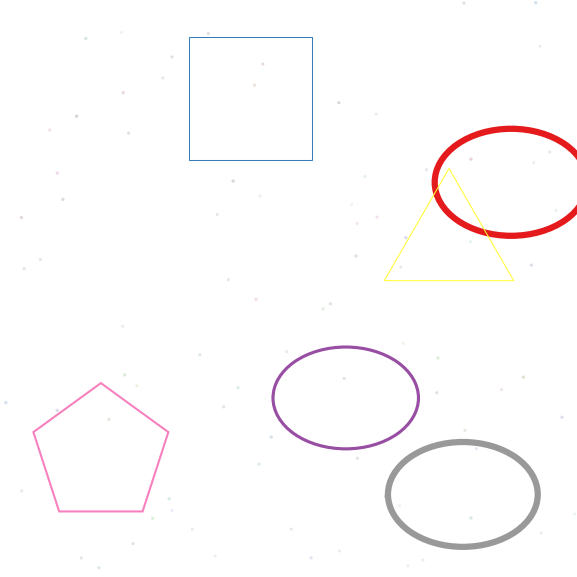[{"shape": "oval", "thickness": 3, "radius": 0.66, "center": [0.885, 0.683]}, {"shape": "square", "thickness": 0.5, "radius": 0.53, "center": [0.434, 0.829]}, {"shape": "oval", "thickness": 1.5, "radius": 0.63, "center": [0.599, 0.31]}, {"shape": "triangle", "thickness": 0.5, "radius": 0.65, "center": [0.778, 0.578]}, {"shape": "pentagon", "thickness": 1, "radius": 0.61, "center": [0.175, 0.213]}, {"shape": "oval", "thickness": 3, "radius": 0.65, "center": [0.801, 0.143]}]